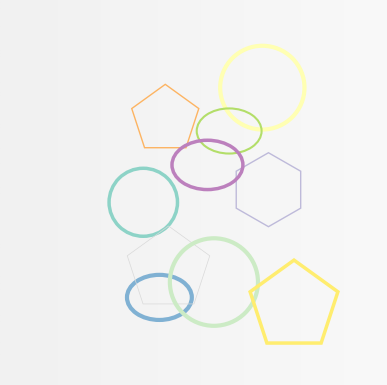[{"shape": "circle", "thickness": 2.5, "radius": 0.44, "center": [0.37, 0.475]}, {"shape": "circle", "thickness": 3, "radius": 0.54, "center": [0.677, 0.772]}, {"shape": "hexagon", "thickness": 1, "radius": 0.48, "center": [0.693, 0.507]}, {"shape": "oval", "thickness": 3, "radius": 0.42, "center": [0.411, 0.228]}, {"shape": "pentagon", "thickness": 1, "radius": 0.45, "center": [0.426, 0.69]}, {"shape": "oval", "thickness": 1.5, "radius": 0.42, "center": [0.591, 0.66]}, {"shape": "pentagon", "thickness": 0.5, "radius": 0.56, "center": [0.435, 0.301]}, {"shape": "oval", "thickness": 2.5, "radius": 0.46, "center": [0.535, 0.572]}, {"shape": "circle", "thickness": 3, "radius": 0.57, "center": [0.552, 0.267]}, {"shape": "pentagon", "thickness": 2.5, "radius": 0.6, "center": [0.759, 0.205]}]